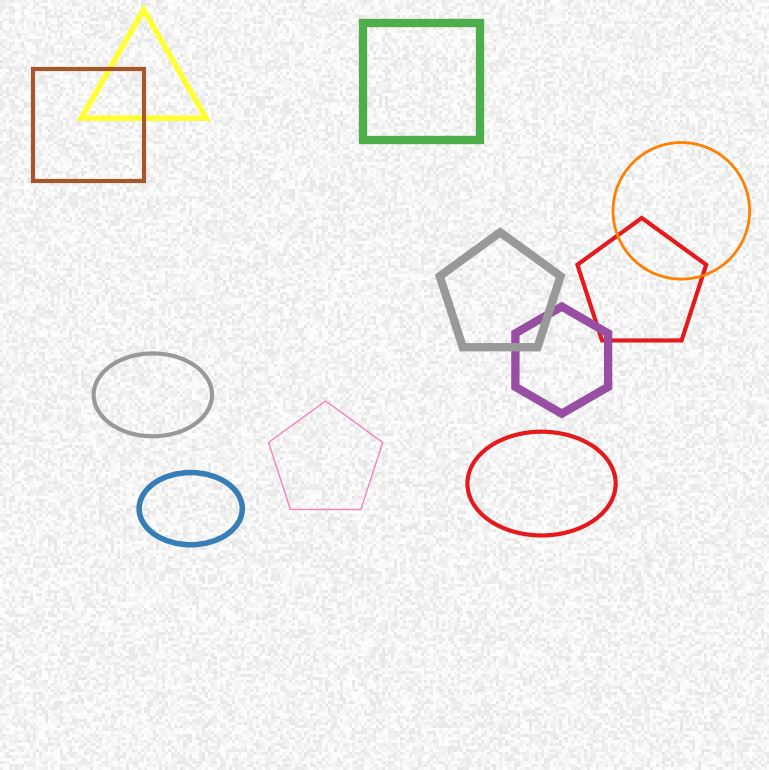[{"shape": "oval", "thickness": 1.5, "radius": 0.48, "center": [0.703, 0.372]}, {"shape": "pentagon", "thickness": 1.5, "radius": 0.44, "center": [0.834, 0.629]}, {"shape": "oval", "thickness": 2, "radius": 0.33, "center": [0.248, 0.339]}, {"shape": "square", "thickness": 3, "radius": 0.38, "center": [0.548, 0.894]}, {"shape": "hexagon", "thickness": 3, "radius": 0.35, "center": [0.73, 0.532]}, {"shape": "circle", "thickness": 1, "radius": 0.44, "center": [0.885, 0.726]}, {"shape": "triangle", "thickness": 2, "radius": 0.47, "center": [0.187, 0.893]}, {"shape": "square", "thickness": 1.5, "radius": 0.36, "center": [0.115, 0.838]}, {"shape": "pentagon", "thickness": 0.5, "radius": 0.39, "center": [0.423, 0.401]}, {"shape": "oval", "thickness": 1.5, "radius": 0.38, "center": [0.198, 0.487]}, {"shape": "pentagon", "thickness": 3, "radius": 0.41, "center": [0.65, 0.616]}]